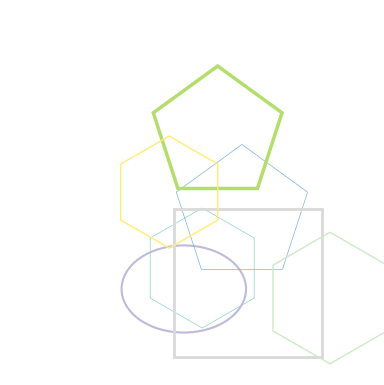[{"shape": "hexagon", "thickness": 0.5, "radius": 0.78, "center": [0.525, 0.304]}, {"shape": "oval", "thickness": 1.5, "radius": 0.81, "center": [0.477, 0.249]}, {"shape": "pentagon", "thickness": 0.5, "radius": 0.9, "center": [0.628, 0.446]}, {"shape": "pentagon", "thickness": 2.5, "radius": 0.88, "center": [0.565, 0.653]}, {"shape": "square", "thickness": 2, "radius": 0.96, "center": [0.644, 0.266]}, {"shape": "hexagon", "thickness": 1, "radius": 0.85, "center": [0.857, 0.226]}, {"shape": "hexagon", "thickness": 1, "radius": 0.73, "center": [0.439, 0.501]}]